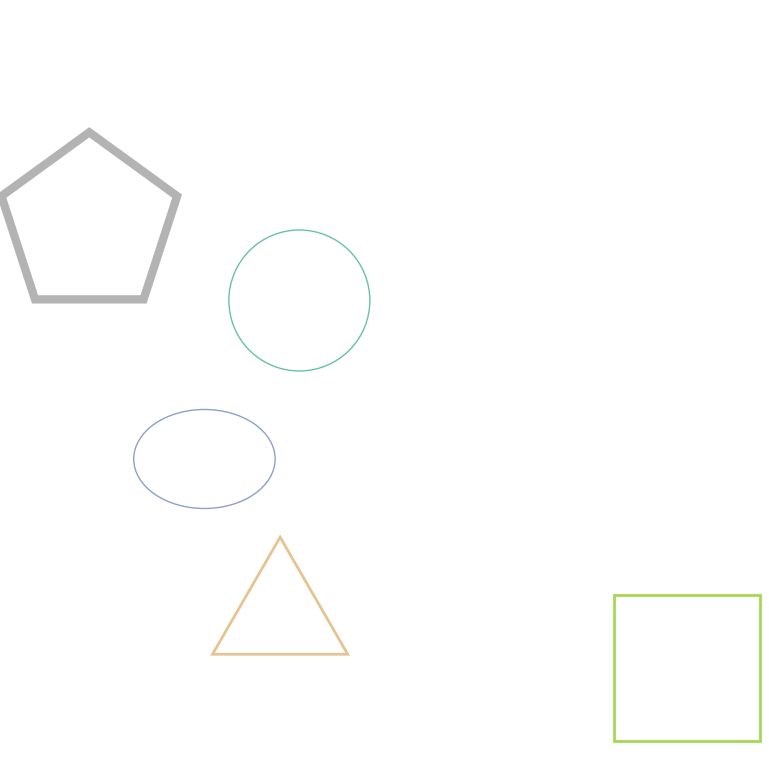[{"shape": "circle", "thickness": 0.5, "radius": 0.46, "center": [0.389, 0.61]}, {"shape": "oval", "thickness": 0.5, "radius": 0.46, "center": [0.265, 0.404]}, {"shape": "square", "thickness": 1, "radius": 0.47, "center": [0.892, 0.133]}, {"shape": "triangle", "thickness": 1, "radius": 0.51, "center": [0.364, 0.201]}, {"shape": "pentagon", "thickness": 3, "radius": 0.6, "center": [0.116, 0.708]}]